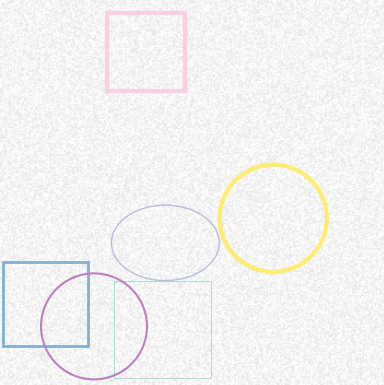[{"shape": "square", "thickness": 0.5, "radius": 0.64, "center": [0.422, 0.144]}, {"shape": "oval", "thickness": 1, "radius": 0.7, "center": [0.429, 0.369]}, {"shape": "square", "thickness": 2, "radius": 0.55, "center": [0.118, 0.21]}, {"shape": "square", "thickness": 3, "radius": 0.51, "center": [0.38, 0.865]}, {"shape": "circle", "thickness": 1.5, "radius": 0.69, "center": [0.244, 0.152]}, {"shape": "circle", "thickness": 3, "radius": 0.7, "center": [0.71, 0.433]}]